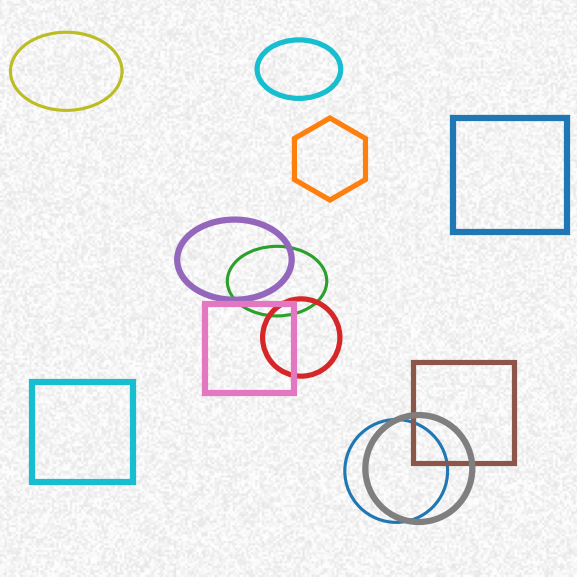[{"shape": "square", "thickness": 3, "radius": 0.49, "center": [0.884, 0.696]}, {"shape": "circle", "thickness": 1.5, "radius": 0.44, "center": [0.686, 0.184]}, {"shape": "hexagon", "thickness": 2.5, "radius": 0.36, "center": [0.571, 0.724]}, {"shape": "oval", "thickness": 1.5, "radius": 0.43, "center": [0.48, 0.512]}, {"shape": "circle", "thickness": 2.5, "radius": 0.33, "center": [0.522, 0.415]}, {"shape": "oval", "thickness": 3, "radius": 0.5, "center": [0.406, 0.55]}, {"shape": "square", "thickness": 2.5, "radius": 0.44, "center": [0.803, 0.284]}, {"shape": "square", "thickness": 3, "radius": 0.39, "center": [0.432, 0.396]}, {"shape": "circle", "thickness": 3, "radius": 0.46, "center": [0.725, 0.188]}, {"shape": "oval", "thickness": 1.5, "radius": 0.48, "center": [0.115, 0.876]}, {"shape": "square", "thickness": 3, "radius": 0.44, "center": [0.143, 0.251]}, {"shape": "oval", "thickness": 2.5, "radius": 0.36, "center": [0.518, 0.879]}]